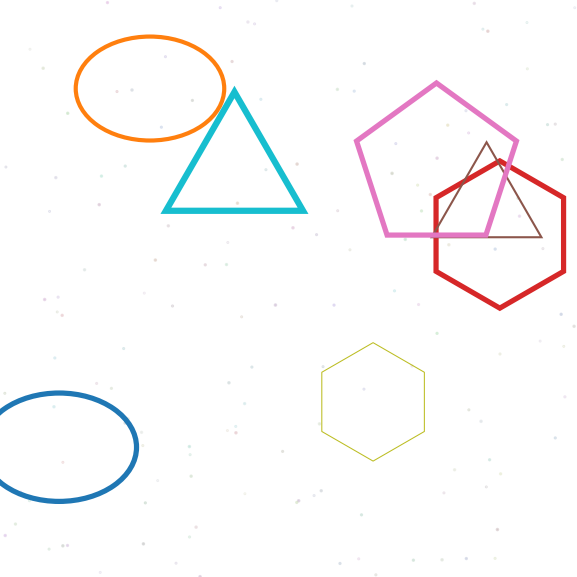[{"shape": "oval", "thickness": 2.5, "radius": 0.67, "center": [0.102, 0.225]}, {"shape": "oval", "thickness": 2, "radius": 0.64, "center": [0.26, 0.846]}, {"shape": "hexagon", "thickness": 2.5, "radius": 0.64, "center": [0.865, 0.593]}, {"shape": "triangle", "thickness": 1, "radius": 0.55, "center": [0.843, 0.643]}, {"shape": "pentagon", "thickness": 2.5, "radius": 0.73, "center": [0.756, 0.71]}, {"shape": "hexagon", "thickness": 0.5, "radius": 0.51, "center": [0.646, 0.303]}, {"shape": "triangle", "thickness": 3, "radius": 0.69, "center": [0.406, 0.703]}]